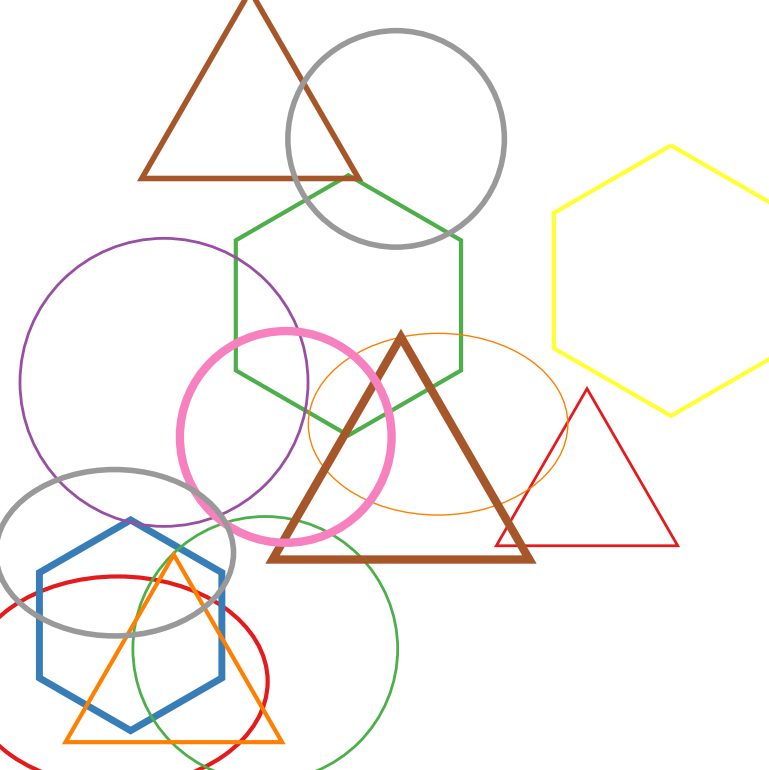[{"shape": "oval", "thickness": 1.5, "radius": 0.97, "center": [0.153, 0.115]}, {"shape": "triangle", "thickness": 1, "radius": 0.68, "center": [0.762, 0.359]}, {"shape": "hexagon", "thickness": 2.5, "radius": 0.68, "center": [0.17, 0.188]}, {"shape": "circle", "thickness": 1, "radius": 0.86, "center": [0.345, 0.157]}, {"shape": "hexagon", "thickness": 1.5, "radius": 0.84, "center": [0.453, 0.603]}, {"shape": "circle", "thickness": 1, "radius": 0.94, "center": [0.213, 0.503]}, {"shape": "oval", "thickness": 0.5, "radius": 0.84, "center": [0.569, 0.449]}, {"shape": "triangle", "thickness": 1.5, "radius": 0.81, "center": [0.226, 0.117]}, {"shape": "hexagon", "thickness": 1.5, "radius": 0.88, "center": [0.871, 0.636]}, {"shape": "triangle", "thickness": 3, "radius": 0.96, "center": [0.521, 0.37]}, {"shape": "triangle", "thickness": 2, "radius": 0.81, "center": [0.325, 0.849]}, {"shape": "circle", "thickness": 3, "radius": 0.69, "center": [0.371, 0.433]}, {"shape": "circle", "thickness": 2, "radius": 0.7, "center": [0.514, 0.82]}, {"shape": "oval", "thickness": 2, "radius": 0.77, "center": [0.149, 0.282]}]